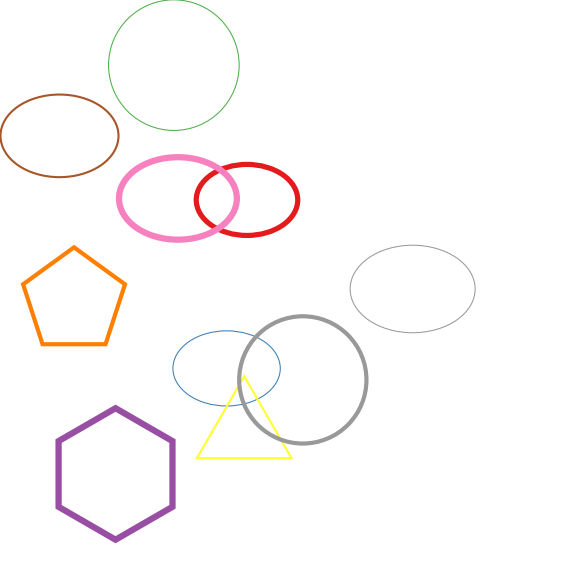[{"shape": "oval", "thickness": 2.5, "radius": 0.44, "center": [0.428, 0.653]}, {"shape": "oval", "thickness": 0.5, "radius": 0.46, "center": [0.392, 0.361]}, {"shape": "circle", "thickness": 0.5, "radius": 0.57, "center": [0.301, 0.886]}, {"shape": "hexagon", "thickness": 3, "radius": 0.57, "center": [0.2, 0.178]}, {"shape": "pentagon", "thickness": 2, "radius": 0.46, "center": [0.128, 0.478]}, {"shape": "triangle", "thickness": 1, "radius": 0.47, "center": [0.423, 0.253]}, {"shape": "oval", "thickness": 1, "radius": 0.51, "center": [0.103, 0.764]}, {"shape": "oval", "thickness": 3, "radius": 0.51, "center": [0.308, 0.656]}, {"shape": "circle", "thickness": 2, "radius": 0.55, "center": [0.524, 0.341]}, {"shape": "oval", "thickness": 0.5, "radius": 0.54, "center": [0.715, 0.499]}]